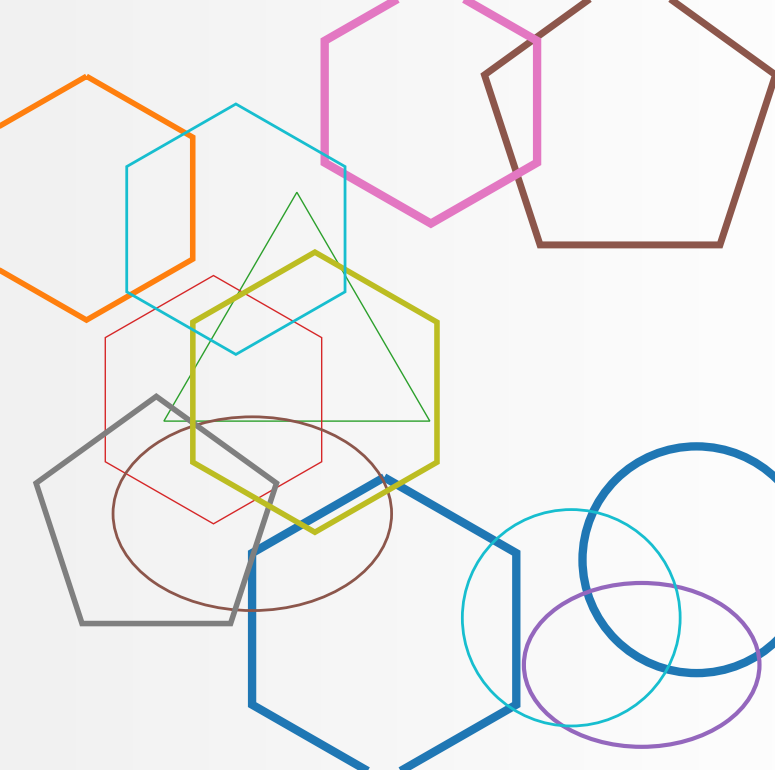[{"shape": "circle", "thickness": 3, "radius": 0.74, "center": [0.899, 0.273]}, {"shape": "hexagon", "thickness": 3, "radius": 0.98, "center": [0.496, 0.183]}, {"shape": "hexagon", "thickness": 2, "radius": 0.79, "center": [0.112, 0.743]}, {"shape": "triangle", "thickness": 0.5, "radius": 0.99, "center": [0.383, 0.552]}, {"shape": "hexagon", "thickness": 0.5, "radius": 0.81, "center": [0.275, 0.481]}, {"shape": "oval", "thickness": 1.5, "radius": 0.76, "center": [0.828, 0.136]}, {"shape": "pentagon", "thickness": 2.5, "radius": 0.99, "center": [0.813, 0.842]}, {"shape": "oval", "thickness": 1, "radius": 0.9, "center": [0.326, 0.333]}, {"shape": "hexagon", "thickness": 3, "radius": 0.79, "center": [0.556, 0.868]}, {"shape": "pentagon", "thickness": 2, "radius": 0.82, "center": [0.202, 0.322]}, {"shape": "hexagon", "thickness": 2, "radius": 0.91, "center": [0.406, 0.491]}, {"shape": "circle", "thickness": 1, "radius": 0.7, "center": [0.737, 0.198]}, {"shape": "hexagon", "thickness": 1, "radius": 0.81, "center": [0.304, 0.702]}]